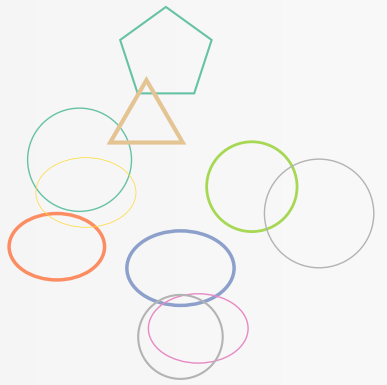[{"shape": "circle", "thickness": 1, "radius": 0.67, "center": [0.205, 0.585]}, {"shape": "pentagon", "thickness": 1.5, "radius": 0.62, "center": [0.428, 0.858]}, {"shape": "oval", "thickness": 2.5, "radius": 0.62, "center": [0.147, 0.359]}, {"shape": "oval", "thickness": 2.5, "radius": 0.69, "center": [0.466, 0.304]}, {"shape": "oval", "thickness": 1, "radius": 0.64, "center": [0.512, 0.147]}, {"shape": "circle", "thickness": 2, "radius": 0.58, "center": [0.65, 0.515]}, {"shape": "oval", "thickness": 0.5, "radius": 0.65, "center": [0.222, 0.5]}, {"shape": "triangle", "thickness": 3, "radius": 0.54, "center": [0.378, 0.684]}, {"shape": "circle", "thickness": 1.5, "radius": 0.55, "center": [0.466, 0.125]}, {"shape": "circle", "thickness": 1, "radius": 0.71, "center": [0.824, 0.446]}]